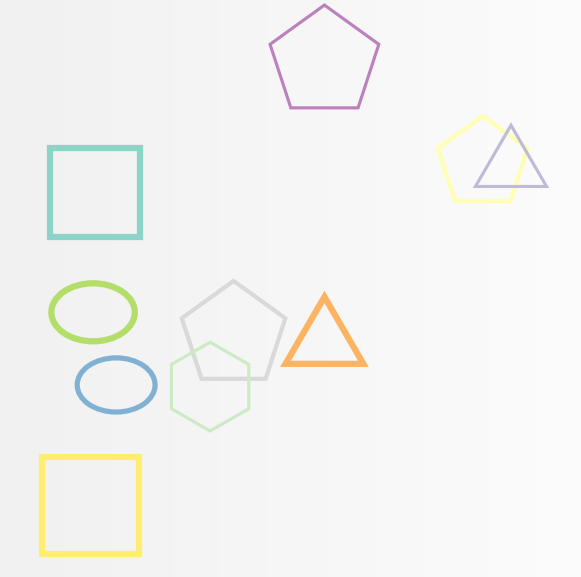[{"shape": "square", "thickness": 3, "radius": 0.39, "center": [0.163, 0.666]}, {"shape": "pentagon", "thickness": 2, "radius": 0.41, "center": [0.83, 0.717]}, {"shape": "triangle", "thickness": 1.5, "radius": 0.35, "center": [0.879, 0.712]}, {"shape": "oval", "thickness": 2.5, "radius": 0.33, "center": [0.2, 0.333]}, {"shape": "triangle", "thickness": 3, "radius": 0.39, "center": [0.558, 0.408]}, {"shape": "oval", "thickness": 3, "radius": 0.36, "center": [0.16, 0.458]}, {"shape": "pentagon", "thickness": 2, "radius": 0.47, "center": [0.402, 0.419]}, {"shape": "pentagon", "thickness": 1.5, "radius": 0.49, "center": [0.558, 0.892]}, {"shape": "hexagon", "thickness": 1.5, "radius": 0.38, "center": [0.361, 0.33]}, {"shape": "square", "thickness": 3, "radius": 0.42, "center": [0.156, 0.124]}]